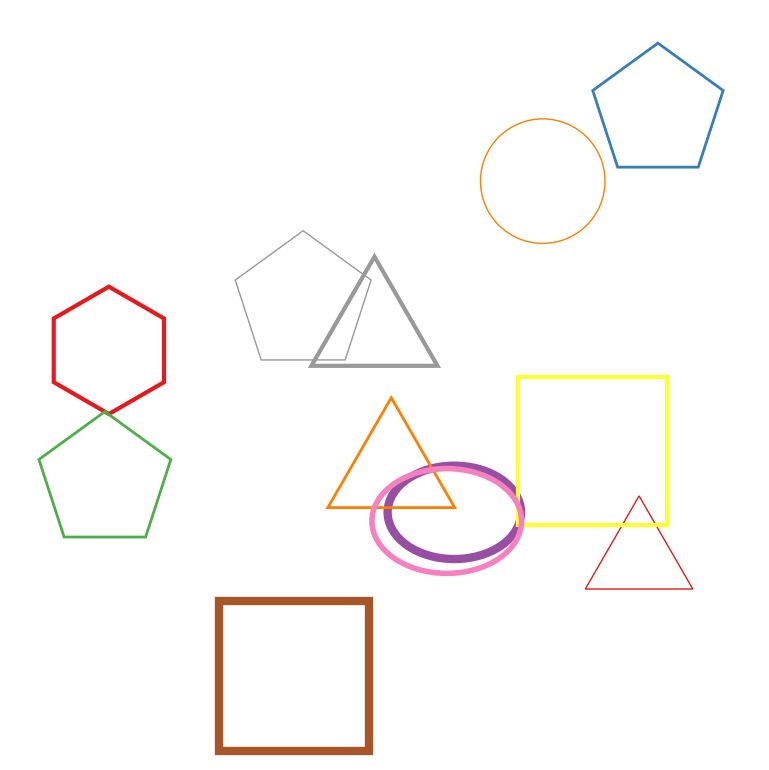[{"shape": "hexagon", "thickness": 1.5, "radius": 0.41, "center": [0.141, 0.545]}, {"shape": "triangle", "thickness": 0.5, "radius": 0.4, "center": [0.83, 0.275]}, {"shape": "pentagon", "thickness": 1, "radius": 0.45, "center": [0.854, 0.855]}, {"shape": "pentagon", "thickness": 1, "radius": 0.45, "center": [0.136, 0.375]}, {"shape": "oval", "thickness": 3, "radius": 0.43, "center": [0.59, 0.335]}, {"shape": "triangle", "thickness": 1, "radius": 0.48, "center": [0.508, 0.388]}, {"shape": "circle", "thickness": 0.5, "radius": 0.4, "center": [0.705, 0.765]}, {"shape": "square", "thickness": 1.5, "radius": 0.48, "center": [0.77, 0.414]}, {"shape": "square", "thickness": 3, "radius": 0.49, "center": [0.382, 0.122]}, {"shape": "oval", "thickness": 2, "radius": 0.49, "center": [0.58, 0.323]}, {"shape": "pentagon", "thickness": 0.5, "radius": 0.46, "center": [0.394, 0.608]}, {"shape": "triangle", "thickness": 1.5, "radius": 0.47, "center": [0.486, 0.572]}]